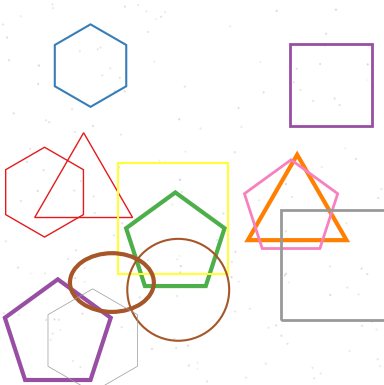[{"shape": "triangle", "thickness": 1, "radius": 0.73, "center": [0.217, 0.508]}, {"shape": "hexagon", "thickness": 1, "radius": 0.58, "center": [0.116, 0.501]}, {"shape": "hexagon", "thickness": 1.5, "radius": 0.54, "center": [0.235, 0.83]}, {"shape": "pentagon", "thickness": 3, "radius": 0.67, "center": [0.455, 0.366]}, {"shape": "pentagon", "thickness": 3, "radius": 0.72, "center": [0.15, 0.13]}, {"shape": "square", "thickness": 2, "radius": 0.53, "center": [0.86, 0.779]}, {"shape": "triangle", "thickness": 3, "radius": 0.74, "center": [0.772, 0.45]}, {"shape": "square", "thickness": 1.5, "radius": 0.72, "center": [0.449, 0.433]}, {"shape": "oval", "thickness": 3, "radius": 0.54, "center": [0.291, 0.266]}, {"shape": "circle", "thickness": 1.5, "radius": 0.66, "center": [0.463, 0.247]}, {"shape": "pentagon", "thickness": 2, "radius": 0.64, "center": [0.756, 0.458]}, {"shape": "square", "thickness": 2, "radius": 0.72, "center": [0.872, 0.312]}, {"shape": "hexagon", "thickness": 0.5, "radius": 0.67, "center": [0.241, 0.116]}]